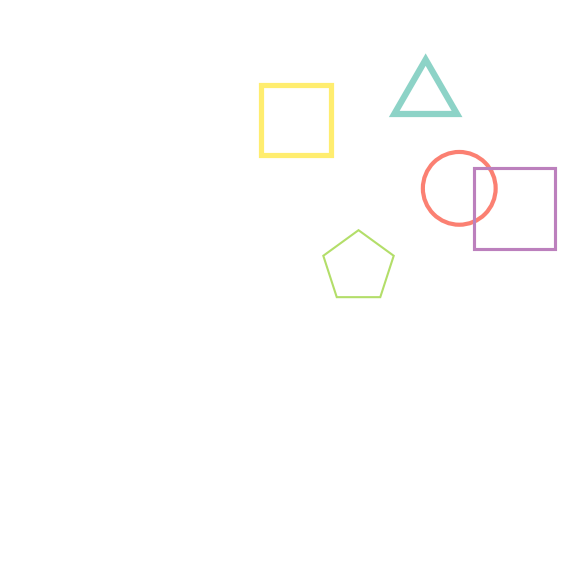[{"shape": "triangle", "thickness": 3, "radius": 0.31, "center": [0.737, 0.833]}, {"shape": "circle", "thickness": 2, "radius": 0.32, "center": [0.795, 0.673]}, {"shape": "pentagon", "thickness": 1, "radius": 0.32, "center": [0.621, 0.536]}, {"shape": "square", "thickness": 1.5, "radius": 0.35, "center": [0.891, 0.637]}, {"shape": "square", "thickness": 2.5, "radius": 0.3, "center": [0.513, 0.791]}]